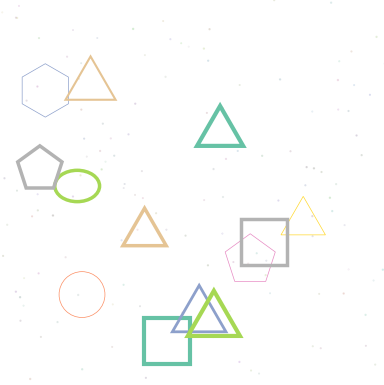[{"shape": "square", "thickness": 3, "radius": 0.3, "center": [0.434, 0.115]}, {"shape": "triangle", "thickness": 3, "radius": 0.35, "center": [0.572, 0.656]}, {"shape": "circle", "thickness": 0.5, "radius": 0.3, "center": [0.213, 0.235]}, {"shape": "triangle", "thickness": 2, "radius": 0.4, "center": [0.517, 0.178]}, {"shape": "hexagon", "thickness": 0.5, "radius": 0.35, "center": [0.118, 0.765]}, {"shape": "pentagon", "thickness": 0.5, "radius": 0.34, "center": [0.65, 0.324]}, {"shape": "oval", "thickness": 2.5, "radius": 0.29, "center": [0.201, 0.517]}, {"shape": "triangle", "thickness": 3, "radius": 0.39, "center": [0.556, 0.167]}, {"shape": "triangle", "thickness": 0.5, "radius": 0.33, "center": [0.788, 0.423]}, {"shape": "triangle", "thickness": 1.5, "radius": 0.38, "center": [0.235, 0.778]}, {"shape": "triangle", "thickness": 2.5, "radius": 0.32, "center": [0.376, 0.394]}, {"shape": "pentagon", "thickness": 2.5, "radius": 0.3, "center": [0.104, 0.561]}, {"shape": "square", "thickness": 2.5, "radius": 0.3, "center": [0.686, 0.372]}]